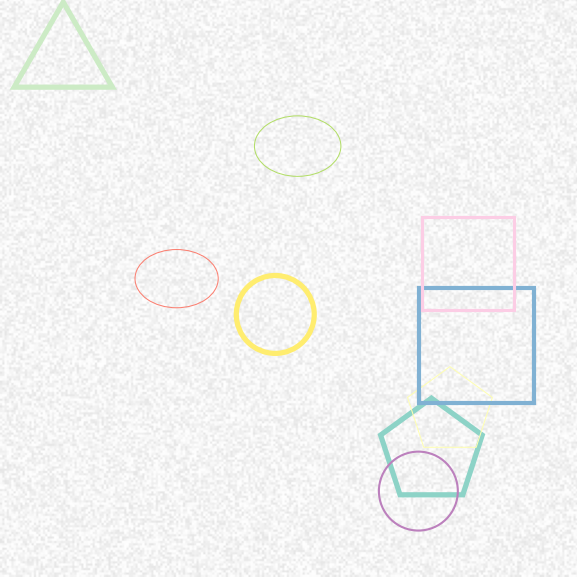[{"shape": "pentagon", "thickness": 2.5, "radius": 0.46, "center": [0.747, 0.217]}, {"shape": "pentagon", "thickness": 0.5, "radius": 0.39, "center": [0.779, 0.287]}, {"shape": "oval", "thickness": 0.5, "radius": 0.36, "center": [0.306, 0.517]}, {"shape": "square", "thickness": 2, "radius": 0.5, "center": [0.825, 0.401]}, {"shape": "oval", "thickness": 0.5, "radius": 0.37, "center": [0.515, 0.746]}, {"shape": "square", "thickness": 1.5, "radius": 0.4, "center": [0.811, 0.543]}, {"shape": "circle", "thickness": 1, "radius": 0.34, "center": [0.724, 0.149]}, {"shape": "triangle", "thickness": 2.5, "radius": 0.49, "center": [0.11, 0.897]}, {"shape": "circle", "thickness": 2.5, "radius": 0.34, "center": [0.477, 0.455]}]